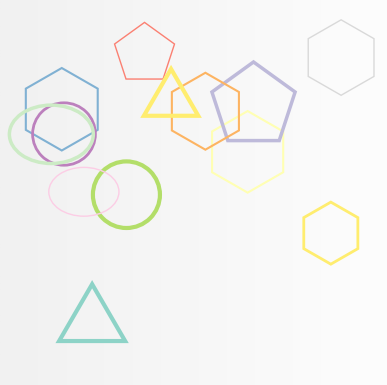[{"shape": "triangle", "thickness": 3, "radius": 0.49, "center": [0.238, 0.163]}, {"shape": "hexagon", "thickness": 1.5, "radius": 0.53, "center": [0.639, 0.606]}, {"shape": "pentagon", "thickness": 2.5, "radius": 0.56, "center": [0.654, 0.726]}, {"shape": "pentagon", "thickness": 1, "radius": 0.41, "center": [0.373, 0.86]}, {"shape": "hexagon", "thickness": 1.5, "radius": 0.54, "center": [0.159, 0.716]}, {"shape": "hexagon", "thickness": 1.5, "radius": 0.5, "center": [0.53, 0.711]}, {"shape": "circle", "thickness": 3, "radius": 0.43, "center": [0.326, 0.494]}, {"shape": "oval", "thickness": 1, "radius": 0.45, "center": [0.216, 0.502]}, {"shape": "hexagon", "thickness": 1, "radius": 0.49, "center": [0.88, 0.851]}, {"shape": "circle", "thickness": 2, "radius": 0.41, "center": [0.165, 0.652]}, {"shape": "oval", "thickness": 2.5, "radius": 0.54, "center": [0.133, 0.651]}, {"shape": "triangle", "thickness": 3, "radius": 0.41, "center": [0.441, 0.74]}, {"shape": "hexagon", "thickness": 2, "radius": 0.4, "center": [0.854, 0.394]}]